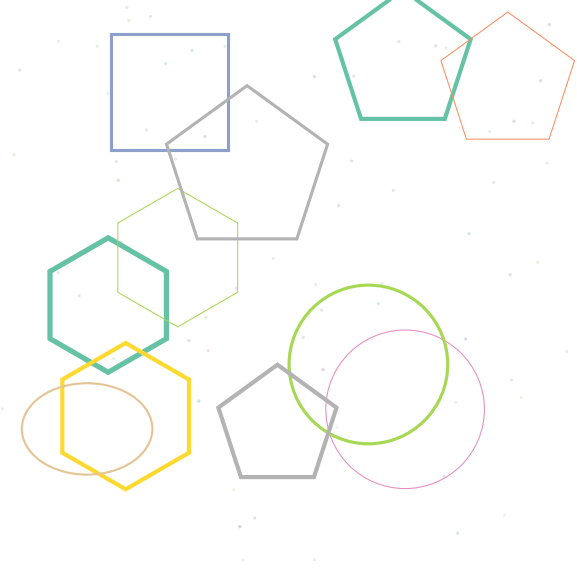[{"shape": "hexagon", "thickness": 2.5, "radius": 0.58, "center": [0.187, 0.471]}, {"shape": "pentagon", "thickness": 2, "radius": 0.62, "center": [0.698, 0.893]}, {"shape": "pentagon", "thickness": 0.5, "radius": 0.61, "center": [0.879, 0.857]}, {"shape": "square", "thickness": 1.5, "radius": 0.5, "center": [0.293, 0.84]}, {"shape": "circle", "thickness": 0.5, "radius": 0.69, "center": [0.701, 0.29]}, {"shape": "circle", "thickness": 1.5, "radius": 0.69, "center": [0.638, 0.368]}, {"shape": "hexagon", "thickness": 0.5, "radius": 0.6, "center": [0.308, 0.553]}, {"shape": "hexagon", "thickness": 2, "radius": 0.63, "center": [0.218, 0.279]}, {"shape": "oval", "thickness": 1, "radius": 0.57, "center": [0.151, 0.256]}, {"shape": "pentagon", "thickness": 2, "radius": 0.54, "center": [0.48, 0.26]}, {"shape": "pentagon", "thickness": 1.5, "radius": 0.73, "center": [0.428, 0.704]}]